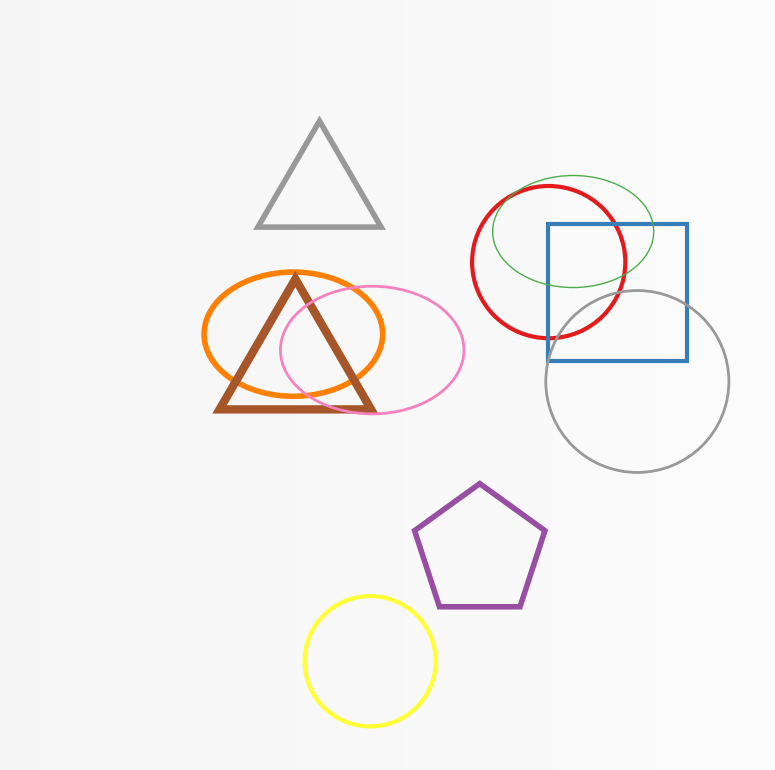[{"shape": "circle", "thickness": 1.5, "radius": 0.49, "center": [0.708, 0.66]}, {"shape": "square", "thickness": 1.5, "radius": 0.45, "center": [0.797, 0.62]}, {"shape": "oval", "thickness": 0.5, "radius": 0.52, "center": [0.74, 0.699]}, {"shape": "pentagon", "thickness": 2, "radius": 0.44, "center": [0.619, 0.284]}, {"shape": "oval", "thickness": 2, "radius": 0.58, "center": [0.379, 0.566]}, {"shape": "circle", "thickness": 1.5, "radius": 0.42, "center": [0.478, 0.141]}, {"shape": "triangle", "thickness": 3, "radius": 0.56, "center": [0.381, 0.525]}, {"shape": "oval", "thickness": 1, "radius": 0.59, "center": [0.48, 0.545]}, {"shape": "triangle", "thickness": 2, "radius": 0.46, "center": [0.412, 0.751]}, {"shape": "circle", "thickness": 1, "radius": 0.59, "center": [0.822, 0.505]}]